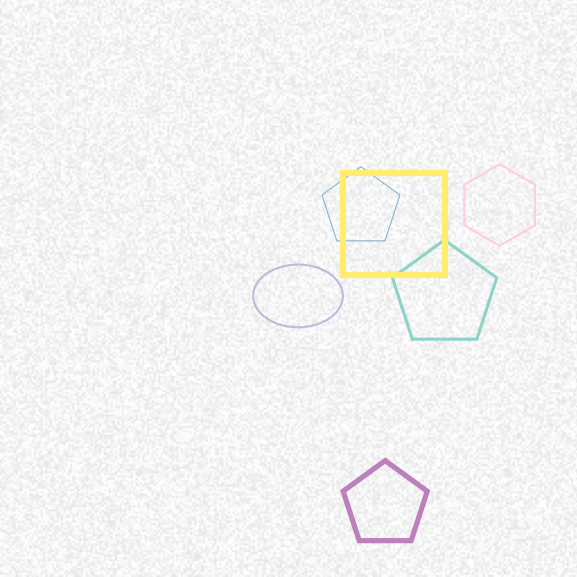[{"shape": "pentagon", "thickness": 1.5, "radius": 0.47, "center": [0.77, 0.489]}, {"shape": "oval", "thickness": 1, "radius": 0.39, "center": [0.516, 0.487]}, {"shape": "pentagon", "thickness": 0.5, "radius": 0.35, "center": [0.625, 0.64]}, {"shape": "hexagon", "thickness": 1, "radius": 0.35, "center": [0.865, 0.644]}, {"shape": "pentagon", "thickness": 2.5, "radius": 0.38, "center": [0.667, 0.125]}, {"shape": "square", "thickness": 3, "radius": 0.44, "center": [0.682, 0.612]}]